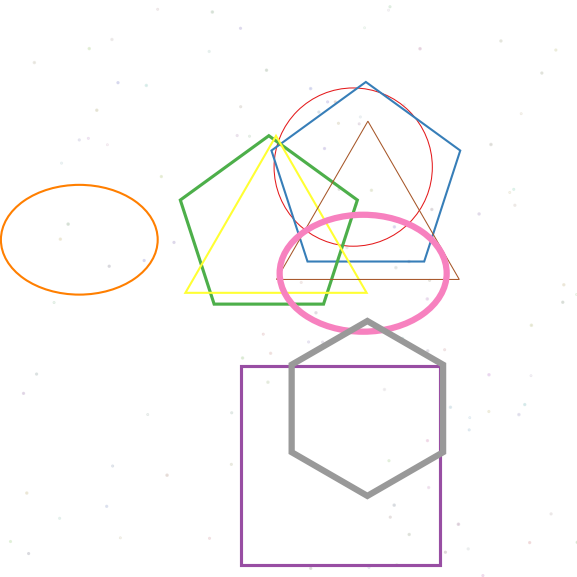[{"shape": "circle", "thickness": 0.5, "radius": 0.69, "center": [0.612, 0.71]}, {"shape": "pentagon", "thickness": 1, "radius": 0.86, "center": [0.634, 0.685]}, {"shape": "pentagon", "thickness": 1.5, "radius": 0.81, "center": [0.466, 0.603]}, {"shape": "square", "thickness": 1.5, "radius": 0.86, "center": [0.589, 0.193]}, {"shape": "oval", "thickness": 1, "radius": 0.68, "center": [0.137, 0.584]}, {"shape": "triangle", "thickness": 1, "radius": 0.91, "center": [0.478, 0.583]}, {"shape": "triangle", "thickness": 0.5, "radius": 0.91, "center": [0.637, 0.607]}, {"shape": "oval", "thickness": 3, "radius": 0.72, "center": [0.629, 0.526]}, {"shape": "hexagon", "thickness": 3, "radius": 0.76, "center": [0.636, 0.292]}]